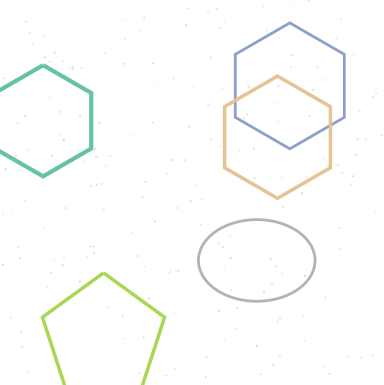[{"shape": "hexagon", "thickness": 3, "radius": 0.72, "center": [0.112, 0.686]}, {"shape": "hexagon", "thickness": 2, "radius": 0.82, "center": [0.753, 0.777]}, {"shape": "pentagon", "thickness": 2.5, "radius": 0.83, "center": [0.269, 0.124]}, {"shape": "hexagon", "thickness": 2.5, "radius": 0.79, "center": [0.721, 0.644]}, {"shape": "oval", "thickness": 2, "radius": 0.76, "center": [0.667, 0.324]}]